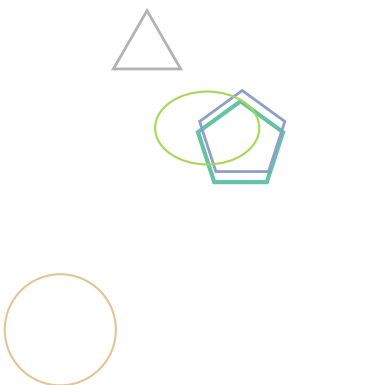[{"shape": "pentagon", "thickness": 3, "radius": 0.58, "center": [0.625, 0.621]}, {"shape": "pentagon", "thickness": 2, "radius": 0.58, "center": [0.629, 0.649]}, {"shape": "oval", "thickness": 1.5, "radius": 0.68, "center": [0.538, 0.668]}, {"shape": "circle", "thickness": 1.5, "radius": 0.72, "center": [0.157, 0.143]}, {"shape": "triangle", "thickness": 2, "radius": 0.5, "center": [0.382, 0.871]}]